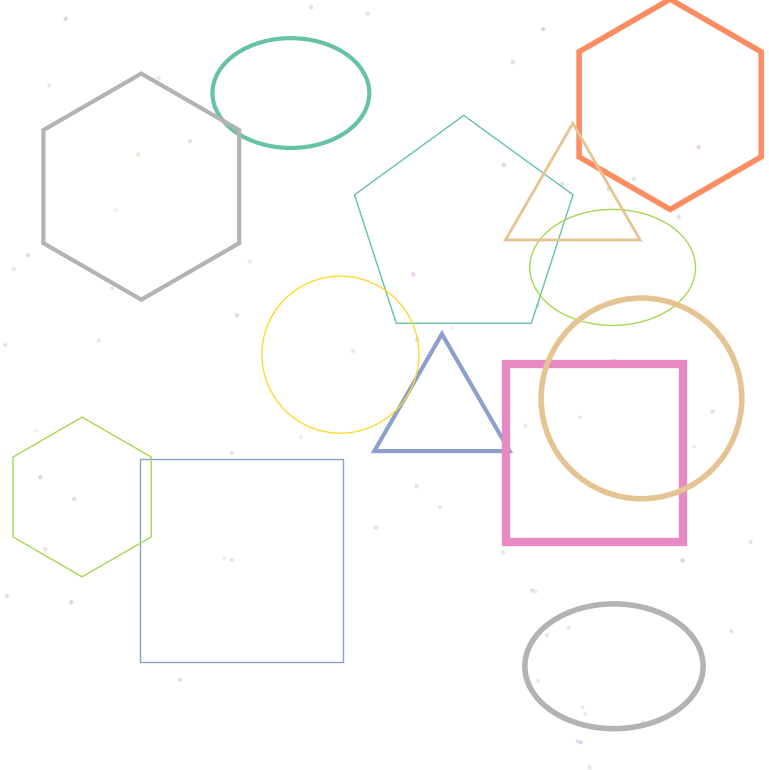[{"shape": "oval", "thickness": 1.5, "radius": 0.51, "center": [0.378, 0.879]}, {"shape": "pentagon", "thickness": 0.5, "radius": 0.75, "center": [0.602, 0.701]}, {"shape": "hexagon", "thickness": 2, "radius": 0.68, "center": [0.87, 0.864]}, {"shape": "square", "thickness": 0.5, "radius": 0.66, "center": [0.314, 0.272]}, {"shape": "triangle", "thickness": 1.5, "radius": 0.51, "center": [0.574, 0.465]}, {"shape": "square", "thickness": 3, "radius": 0.58, "center": [0.772, 0.412]}, {"shape": "oval", "thickness": 0.5, "radius": 0.54, "center": [0.796, 0.653]}, {"shape": "hexagon", "thickness": 0.5, "radius": 0.52, "center": [0.107, 0.355]}, {"shape": "circle", "thickness": 0.5, "radius": 0.51, "center": [0.442, 0.539]}, {"shape": "triangle", "thickness": 1, "radius": 0.5, "center": [0.744, 0.739]}, {"shape": "circle", "thickness": 2, "radius": 0.65, "center": [0.833, 0.483]}, {"shape": "oval", "thickness": 2, "radius": 0.58, "center": [0.797, 0.135]}, {"shape": "hexagon", "thickness": 1.5, "radius": 0.73, "center": [0.184, 0.758]}]